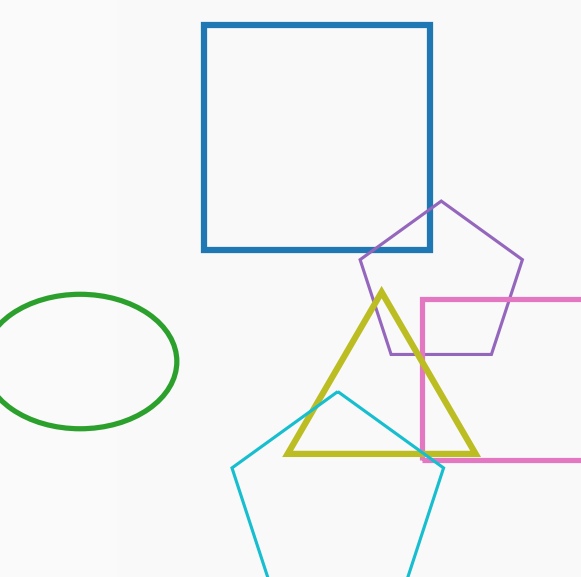[{"shape": "square", "thickness": 3, "radius": 0.97, "center": [0.545, 0.761]}, {"shape": "oval", "thickness": 2.5, "radius": 0.83, "center": [0.138, 0.373]}, {"shape": "pentagon", "thickness": 1.5, "radius": 0.73, "center": [0.759, 0.504]}, {"shape": "square", "thickness": 2.5, "radius": 0.7, "center": [0.865, 0.343]}, {"shape": "triangle", "thickness": 3, "radius": 0.93, "center": [0.657, 0.307]}, {"shape": "pentagon", "thickness": 1.5, "radius": 0.96, "center": [0.581, 0.13]}]